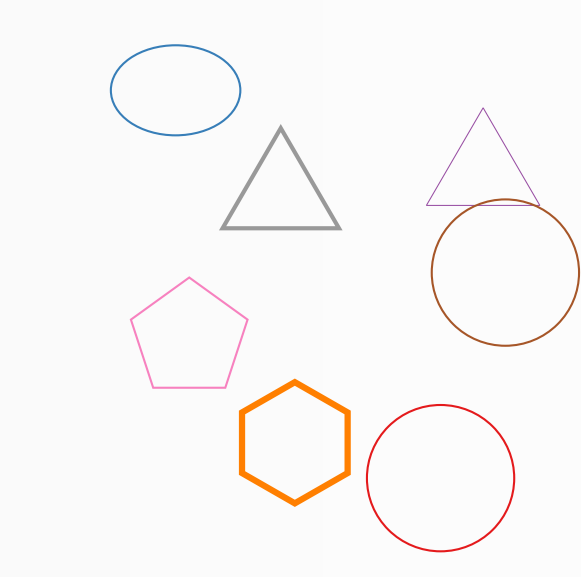[{"shape": "circle", "thickness": 1, "radius": 0.63, "center": [0.758, 0.171]}, {"shape": "oval", "thickness": 1, "radius": 0.56, "center": [0.302, 0.843]}, {"shape": "triangle", "thickness": 0.5, "radius": 0.56, "center": [0.831, 0.7]}, {"shape": "hexagon", "thickness": 3, "radius": 0.52, "center": [0.507, 0.232]}, {"shape": "circle", "thickness": 1, "radius": 0.63, "center": [0.869, 0.527]}, {"shape": "pentagon", "thickness": 1, "radius": 0.53, "center": [0.326, 0.413]}, {"shape": "triangle", "thickness": 2, "radius": 0.58, "center": [0.483, 0.662]}]